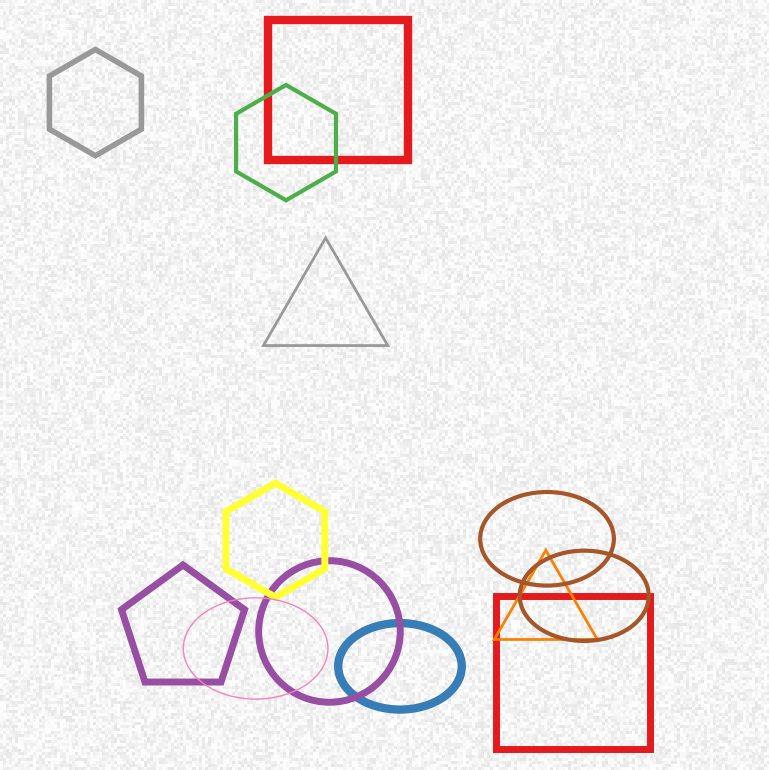[{"shape": "square", "thickness": 3, "radius": 0.45, "center": [0.439, 0.883]}, {"shape": "square", "thickness": 2.5, "radius": 0.5, "center": [0.744, 0.127]}, {"shape": "oval", "thickness": 3, "radius": 0.4, "center": [0.519, 0.135]}, {"shape": "hexagon", "thickness": 1.5, "radius": 0.37, "center": [0.371, 0.815]}, {"shape": "pentagon", "thickness": 2.5, "radius": 0.42, "center": [0.238, 0.182]}, {"shape": "circle", "thickness": 2.5, "radius": 0.46, "center": [0.428, 0.18]}, {"shape": "triangle", "thickness": 1, "radius": 0.39, "center": [0.709, 0.208]}, {"shape": "hexagon", "thickness": 2.5, "radius": 0.37, "center": [0.358, 0.299]}, {"shape": "oval", "thickness": 1.5, "radius": 0.43, "center": [0.71, 0.3]}, {"shape": "oval", "thickness": 1.5, "radius": 0.42, "center": [0.759, 0.226]}, {"shape": "oval", "thickness": 0.5, "radius": 0.47, "center": [0.332, 0.158]}, {"shape": "triangle", "thickness": 1, "radius": 0.47, "center": [0.423, 0.598]}, {"shape": "hexagon", "thickness": 2, "radius": 0.34, "center": [0.124, 0.867]}]